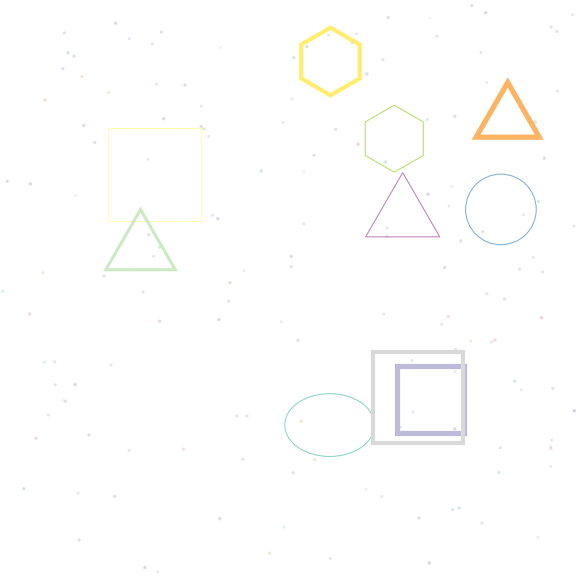[{"shape": "oval", "thickness": 0.5, "radius": 0.39, "center": [0.571, 0.263]}, {"shape": "square", "thickness": 0.5, "radius": 0.4, "center": [0.268, 0.697]}, {"shape": "square", "thickness": 2.5, "radius": 0.29, "center": [0.746, 0.307]}, {"shape": "circle", "thickness": 0.5, "radius": 0.31, "center": [0.867, 0.636]}, {"shape": "triangle", "thickness": 2.5, "radius": 0.32, "center": [0.879, 0.793]}, {"shape": "hexagon", "thickness": 0.5, "radius": 0.29, "center": [0.683, 0.759]}, {"shape": "square", "thickness": 2, "radius": 0.39, "center": [0.724, 0.311]}, {"shape": "triangle", "thickness": 0.5, "radius": 0.37, "center": [0.697, 0.626]}, {"shape": "triangle", "thickness": 1.5, "radius": 0.35, "center": [0.243, 0.567]}, {"shape": "hexagon", "thickness": 2, "radius": 0.29, "center": [0.572, 0.893]}]